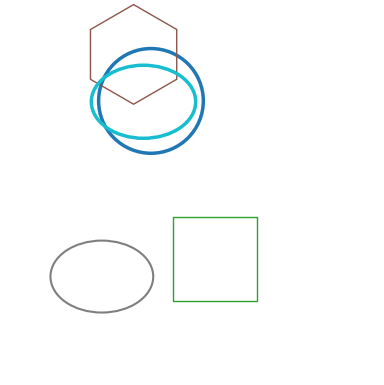[{"shape": "circle", "thickness": 2.5, "radius": 0.68, "center": [0.392, 0.738]}, {"shape": "square", "thickness": 1, "radius": 0.55, "center": [0.559, 0.328]}, {"shape": "hexagon", "thickness": 1, "radius": 0.65, "center": [0.347, 0.859]}, {"shape": "oval", "thickness": 1.5, "radius": 0.67, "center": [0.265, 0.282]}, {"shape": "oval", "thickness": 2.5, "radius": 0.68, "center": [0.373, 0.736]}]